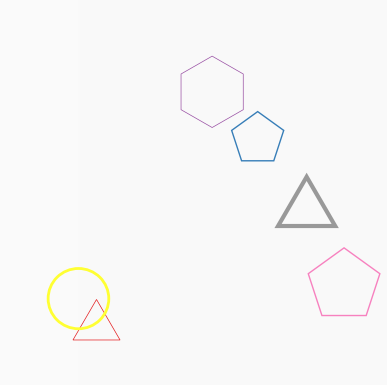[{"shape": "triangle", "thickness": 0.5, "radius": 0.35, "center": [0.249, 0.152]}, {"shape": "pentagon", "thickness": 1, "radius": 0.35, "center": [0.665, 0.639]}, {"shape": "hexagon", "thickness": 0.5, "radius": 0.46, "center": [0.547, 0.761]}, {"shape": "circle", "thickness": 2, "radius": 0.39, "center": [0.202, 0.224]}, {"shape": "pentagon", "thickness": 1, "radius": 0.49, "center": [0.888, 0.259]}, {"shape": "triangle", "thickness": 3, "radius": 0.43, "center": [0.791, 0.456]}]